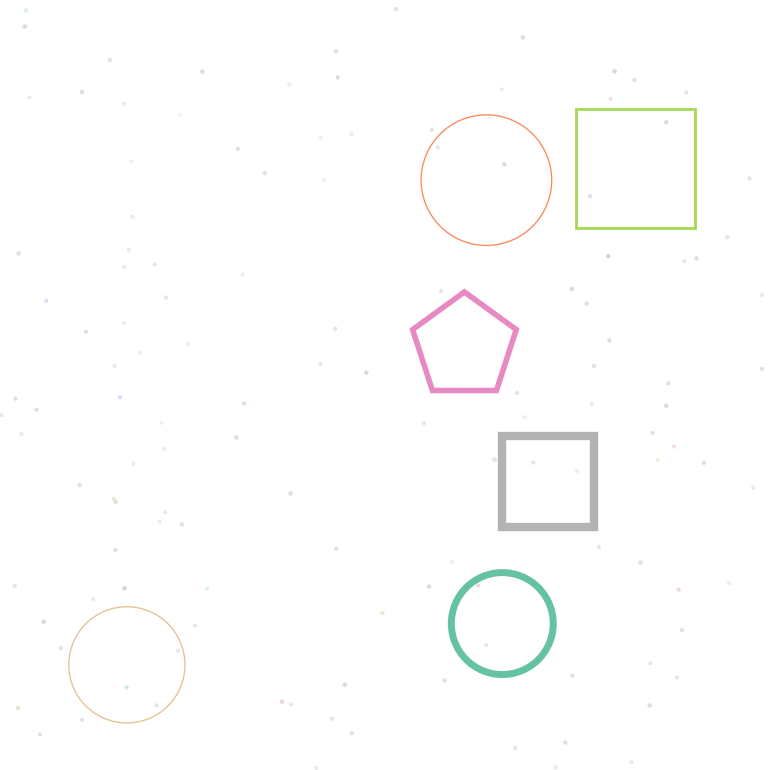[{"shape": "circle", "thickness": 2.5, "radius": 0.33, "center": [0.652, 0.19]}, {"shape": "circle", "thickness": 0.5, "radius": 0.42, "center": [0.632, 0.766]}, {"shape": "pentagon", "thickness": 2, "radius": 0.35, "center": [0.603, 0.55]}, {"shape": "square", "thickness": 1, "radius": 0.38, "center": [0.825, 0.781]}, {"shape": "circle", "thickness": 0.5, "radius": 0.38, "center": [0.165, 0.137]}, {"shape": "square", "thickness": 3, "radius": 0.3, "center": [0.711, 0.374]}]